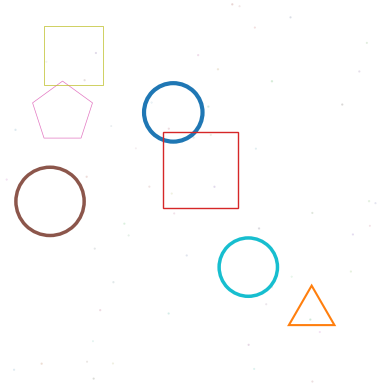[{"shape": "circle", "thickness": 3, "radius": 0.38, "center": [0.45, 0.708]}, {"shape": "triangle", "thickness": 1.5, "radius": 0.34, "center": [0.809, 0.19]}, {"shape": "square", "thickness": 1, "radius": 0.49, "center": [0.52, 0.558]}, {"shape": "circle", "thickness": 2.5, "radius": 0.44, "center": [0.13, 0.477]}, {"shape": "pentagon", "thickness": 0.5, "radius": 0.41, "center": [0.162, 0.708]}, {"shape": "square", "thickness": 0.5, "radius": 0.38, "center": [0.19, 0.855]}, {"shape": "circle", "thickness": 2.5, "radius": 0.38, "center": [0.645, 0.306]}]